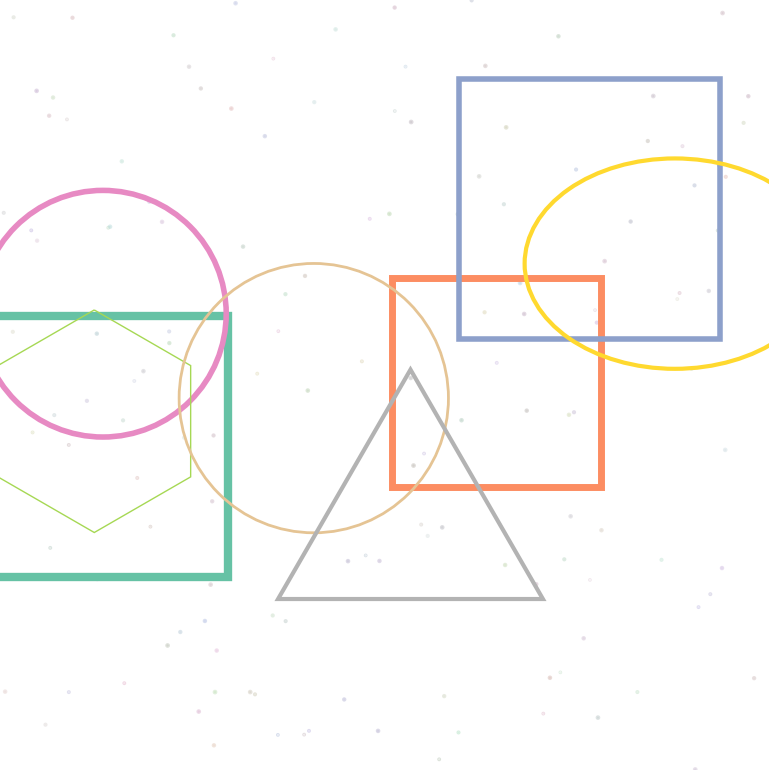[{"shape": "square", "thickness": 3, "radius": 0.85, "center": [0.126, 0.42]}, {"shape": "square", "thickness": 2.5, "radius": 0.68, "center": [0.645, 0.504]}, {"shape": "square", "thickness": 2, "radius": 0.85, "center": [0.766, 0.728]}, {"shape": "circle", "thickness": 2, "radius": 0.8, "center": [0.134, 0.593]}, {"shape": "hexagon", "thickness": 0.5, "radius": 0.72, "center": [0.122, 0.453]}, {"shape": "oval", "thickness": 1.5, "radius": 0.98, "center": [0.876, 0.658]}, {"shape": "circle", "thickness": 1, "radius": 0.87, "center": [0.408, 0.483]}, {"shape": "triangle", "thickness": 1.5, "radius": 0.99, "center": [0.533, 0.321]}]